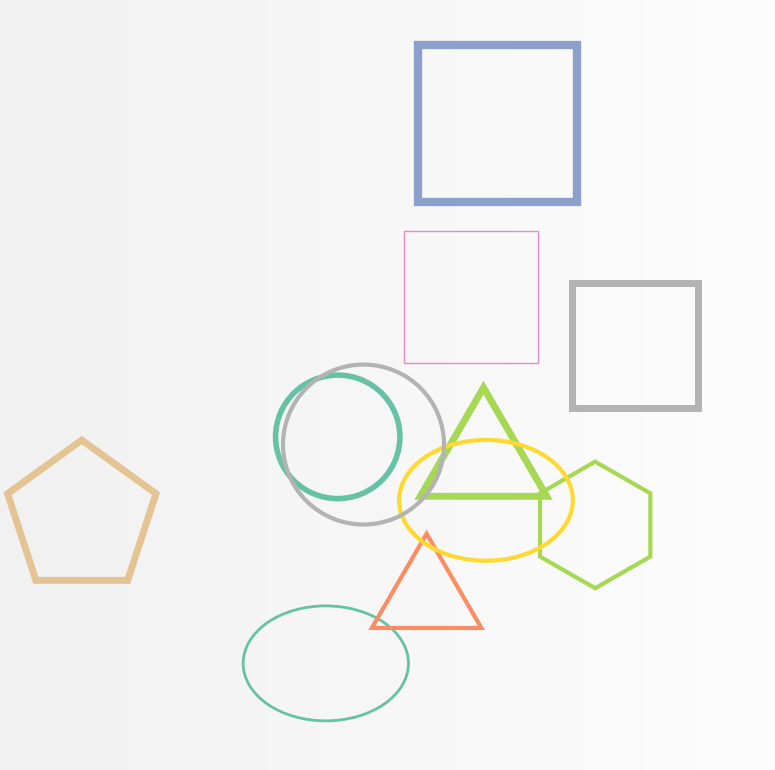[{"shape": "circle", "thickness": 2, "radius": 0.4, "center": [0.436, 0.433]}, {"shape": "oval", "thickness": 1, "radius": 0.53, "center": [0.42, 0.138]}, {"shape": "triangle", "thickness": 1.5, "radius": 0.41, "center": [0.55, 0.225]}, {"shape": "square", "thickness": 3, "radius": 0.51, "center": [0.642, 0.84]}, {"shape": "square", "thickness": 0.5, "radius": 0.43, "center": [0.608, 0.614]}, {"shape": "hexagon", "thickness": 1.5, "radius": 0.41, "center": [0.768, 0.318]}, {"shape": "triangle", "thickness": 2.5, "radius": 0.47, "center": [0.624, 0.402]}, {"shape": "oval", "thickness": 1.5, "radius": 0.56, "center": [0.627, 0.35]}, {"shape": "pentagon", "thickness": 2.5, "radius": 0.5, "center": [0.106, 0.328]}, {"shape": "square", "thickness": 2.5, "radius": 0.41, "center": [0.82, 0.552]}, {"shape": "circle", "thickness": 1.5, "radius": 0.52, "center": [0.469, 0.423]}]